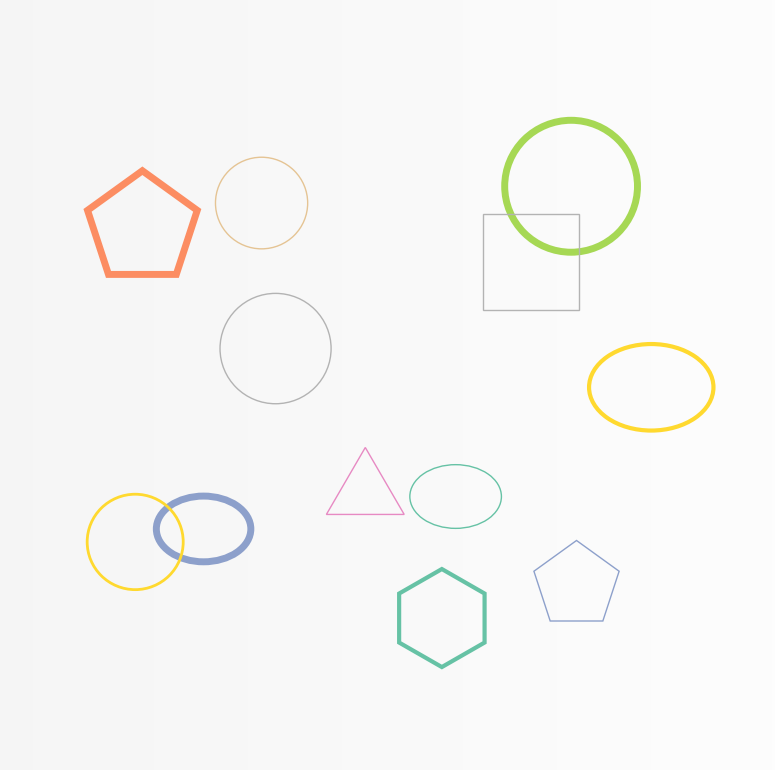[{"shape": "oval", "thickness": 0.5, "radius": 0.3, "center": [0.588, 0.355]}, {"shape": "hexagon", "thickness": 1.5, "radius": 0.32, "center": [0.57, 0.197]}, {"shape": "pentagon", "thickness": 2.5, "radius": 0.37, "center": [0.184, 0.704]}, {"shape": "oval", "thickness": 2.5, "radius": 0.3, "center": [0.263, 0.313]}, {"shape": "pentagon", "thickness": 0.5, "radius": 0.29, "center": [0.744, 0.24]}, {"shape": "triangle", "thickness": 0.5, "radius": 0.29, "center": [0.471, 0.361]}, {"shape": "circle", "thickness": 2.5, "radius": 0.43, "center": [0.737, 0.758]}, {"shape": "circle", "thickness": 1, "radius": 0.31, "center": [0.174, 0.296]}, {"shape": "oval", "thickness": 1.5, "radius": 0.4, "center": [0.84, 0.497]}, {"shape": "circle", "thickness": 0.5, "radius": 0.3, "center": [0.338, 0.736]}, {"shape": "square", "thickness": 0.5, "radius": 0.31, "center": [0.685, 0.659]}, {"shape": "circle", "thickness": 0.5, "radius": 0.36, "center": [0.356, 0.547]}]